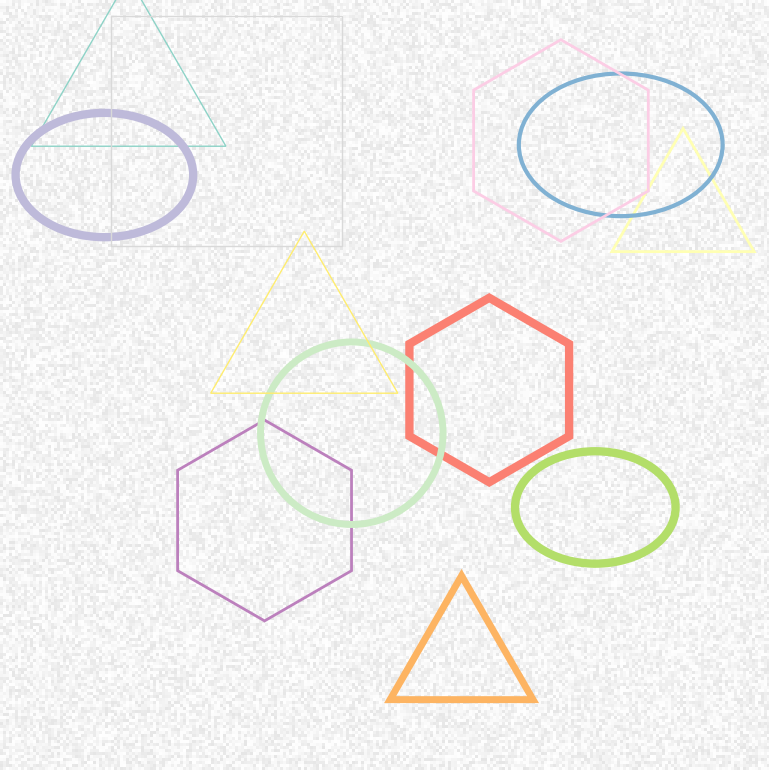[{"shape": "triangle", "thickness": 0.5, "radius": 0.73, "center": [0.167, 0.883]}, {"shape": "triangle", "thickness": 1, "radius": 0.53, "center": [0.887, 0.727]}, {"shape": "oval", "thickness": 3, "radius": 0.58, "center": [0.136, 0.773]}, {"shape": "hexagon", "thickness": 3, "radius": 0.6, "center": [0.635, 0.493]}, {"shape": "oval", "thickness": 1.5, "radius": 0.66, "center": [0.806, 0.812]}, {"shape": "triangle", "thickness": 2.5, "radius": 0.54, "center": [0.599, 0.145]}, {"shape": "oval", "thickness": 3, "radius": 0.52, "center": [0.773, 0.341]}, {"shape": "hexagon", "thickness": 1, "radius": 0.65, "center": [0.728, 0.817]}, {"shape": "square", "thickness": 0.5, "radius": 0.75, "center": [0.294, 0.83]}, {"shape": "hexagon", "thickness": 1, "radius": 0.65, "center": [0.344, 0.324]}, {"shape": "circle", "thickness": 2.5, "radius": 0.59, "center": [0.457, 0.437]}, {"shape": "triangle", "thickness": 0.5, "radius": 0.7, "center": [0.395, 0.559]}]